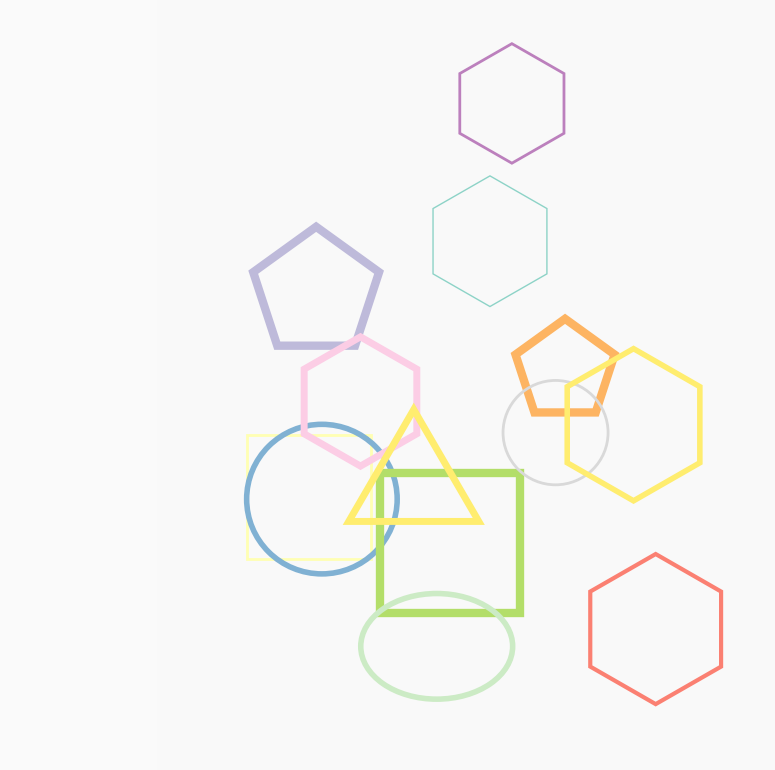[{"shape": "hexagon", "thickness": 0.5, "radius": 0.42, "center": [0.632, 0.687]}, {"shape": "square", "thickness": 1, "radius": 0.4, "center": [0.399, 0.355]}, {"shape": "pentagon", "thickness": 3, "radius": 0.43, "center": [0.408, 0.62]}, {"shape": "hexagon", "thickness": 1.5, "radius": 0.49, "center": [0.846, 0.183]}, {"shape": "circle", "thickness": 2, "radius": 0.49, "center": [0.415, 0.352]}, {"shape": "pentagon", "thickness": 3, "radius": 0.34, "center": [0.729, 0.519]}, {"shape": "square", "thickness": 3, "radius": 0.45, "center": [0.581, 0.295]}, {"shape": "hexagon", "thickness": 2.5, "radius": 0.42, "center": [0.465, 0.479]}, {"shape": "circle", "thickness": 1, "radius": 0.34, "center": [0.717, 0.438]}, {"shape": "hexagon", "thickness": 1, "radius": 0.39, "center": [0.66, 0.866]}, {"shape": "oval", "thickness": 2, "radius": 0.49, "center": [0.563, 0.161]}, {"shape": "hexagon", "thickness": 2, "radius": 0.49, "center": [0.817, 0.448]}, {"shape": "triangle", "thickness": 2.5, "radius": 0.48, "center": [0.534, 0.371]}]